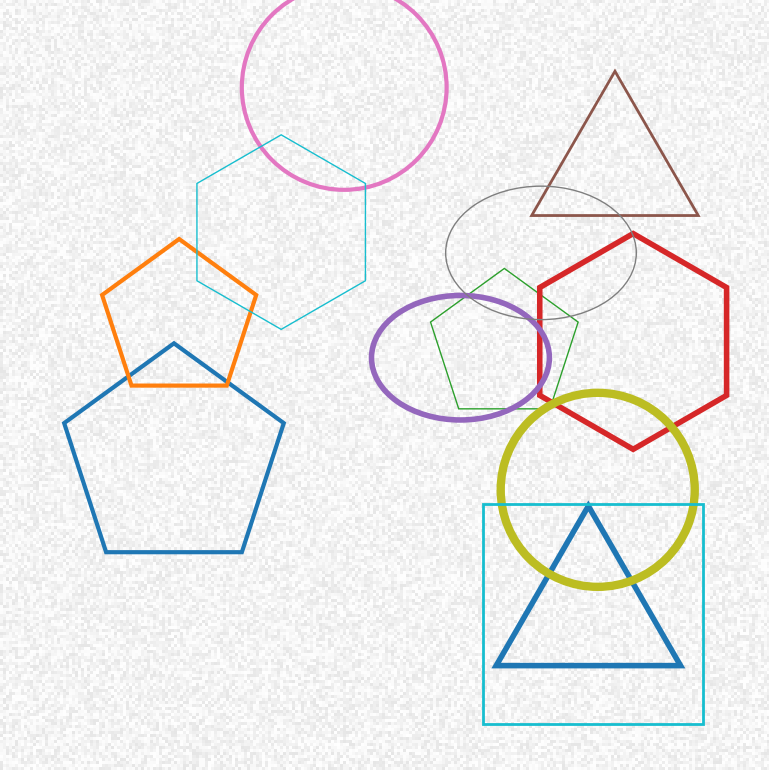[{"shape": "pentagon", "thickness": 1.5, "radius": 0.75, "center": [0.226, 0.404]}, {"shape": "triangle", "thickness": 2, "radius": 0.69, "center": [0.764, 0.205]}, {"shape": "pentagon", "thickness": 1.5, "radius": 0.53, "center": [0.233, 0.584]}, {"shape": "pentagon", "thickness": 0.5, "radius": 0.5, "center": [0.655, 0.551]}, {"shape": "hexagon", "thickness": 2, "radius": 0.7, "center": [0.822, 0.557]}, {"shape": "oval", "thickness": 2, "radius": 0.58, "center": [0.598, 0.535]}, {"shape": "triangle", "thickness": 1, "radius": 0.62, "center": [0.799, 0.783]}, {"shape": "circle", "thickness": 1.5, "radius": 0.66, "center": [0.447, 0.886]}, {"shape": "oval", "thickness": 0.5, "radius": 0.62, "center": [0.703, 0.672]}, {"shape": "circle", "thickness": 3, "radius": 0.63, "center": [0.776, 0.364]}, {"shape": "hexagon", "thickness": 0.5, "radius": 0.63, "center": [0.365, 0.699]}, {"shape": "square", "thickness": 1, "radius": 0.72, "center": [0.77, 0.202]}]